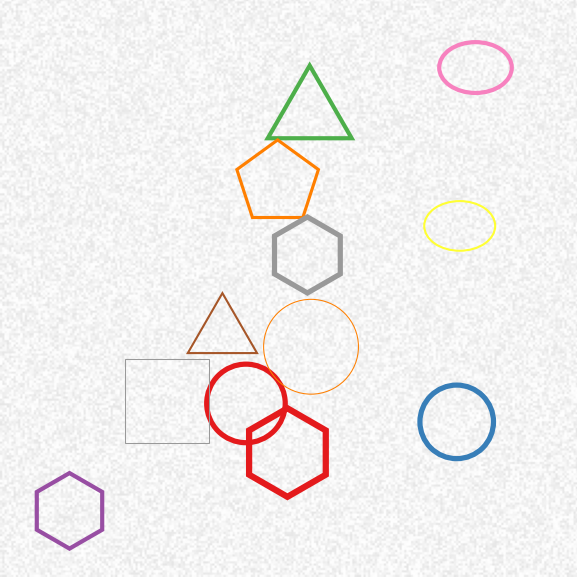[{"shape": "circle", "thickness": 2.5, "radius": 0.34, "center": [0.426, 0.301]}, {"shape": "hexagon", "thickness": 3, "radius": 0.38, "center": [0.498, 0.216]}, {"shape": "circle", "thickness": 2.5, "radius": 0.32, "center": [0.791, 0.269]}, {"shape": "triangle", "thickness": 2, "radius": 0.42, "center": [0.536, 0.802]}, {"shape": "hexagon", "thickness": 2, "radius": 0.33, "center": [0.12, 0.115]}, {"shape": "pentagon", "thickness": 1.5, "radius": 0.37, "center": [0.481, 0.683]}, {"shape": "circle", "thickness": 0.5, "radius": 0.41, "center": [0.539, 0.399]}, {"shape": "oval", "thickness": 1, "radius": 0.31, "center": [0.796, 0.608]}, {"shape": "triangle", "thickness": 1, "radius": 0.35, "center": [0.385, 0.422]}, {"shape": "oval", "thickness": 2, "radius": 0.31, "center": [0.823, 0.882]}, {"shape": "square", "thickness": 0.5, "radius": 0.36, "center": [0.289, 0.305]}, {"shape": "hexagon", "thickness": 2.5, "radius": 0.33, "center": [0.532, 0.558]}]